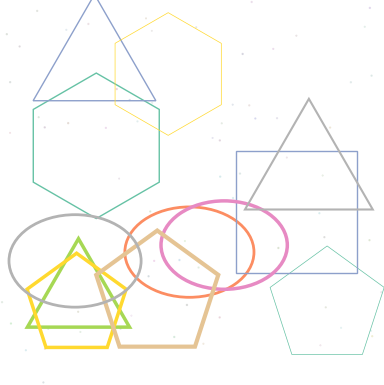[{"shape": "hexagon", "thickness": 1, "radius": 0.94, "center": [0.25, 0.621]}, {"shape": "pentagon", "thickness": 0.5, "radius": 0.78, "center": [0.85, 0.205]}, {"shape": "oval", "thickness": 2, "radius": 0.84, "center": [0.492, 0.345]}, {"shape": "triangle", "thickness": 1, "radius": 0.92, "center": [0.245, 0.83]}, {"shape": "square", "thickness": 1, "radius": 0.79, "center": [0.77, 0.45]}, {"shape": "oval", "thickness": 2.5, "radius": 0.82, "center": [0.582, 0.363]}, {"shape": "triangle", "thickness": 2.5, "radius": 0.77, "center": [0.204, 0.227]}, {"shape": "pentagon", "thickness": 2.5, "radius": 0.68, "center": [0.199, 0.207]}, {"shape": "hexagon", "thickness": 0.5, "radius": 0.8, "center": [0.437, 0.808]}, {"shape": "pentagon", "thickness": 3, "radius": 0.83, "center": [0.408, 0.234]}, {"shape": "triangle", "thickness": 1.5, "radius": 0.96, "center": [0.802, 0.552]}, {"shape": "oval", "thickness": 2, "radius": 0.86, "center": [0.195, 0.322]}]